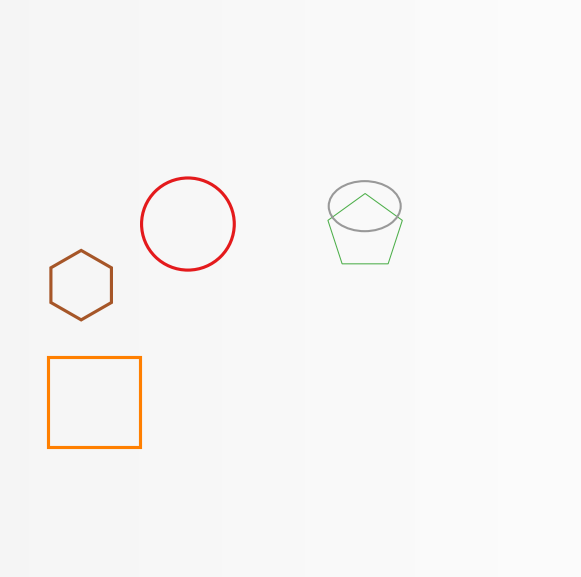[{"shape": "circle", "thickness": 1.5, "radius": 0.4, "center": [0.323, 0.611]}, {"shape": "pentagon", "thickness": 0.5, "radius": 0.34, "center": [0.628, 0.597]}, {"shape": "square", "thickness": 1.5, "radius": 0.39, "center": [0.162, 0.303]}, {"shape": "hexagon", "thickness": 1.5, "radius": 0.3, "center": [0.14, 0.505]}, {"shape": "oval", "thickness": 1, "radius": 0.31, "center": [0.627, 0.642]}]